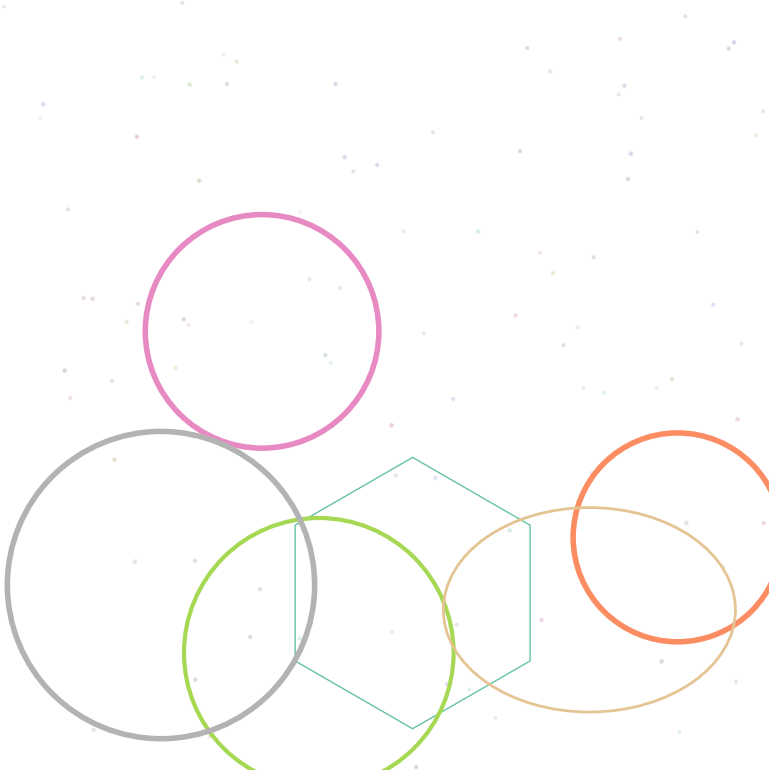[{"shape": "hexagon", "thickness": 0.5, "radius": 0.88, "center": [0.536, 0.23]}, {"shape": "circle", "thickness": 2, "radius": 0.68, "center": [0.88, 0.302]}, {"shape": "circle", "thickness": 2, "radius": 0.76, "center": [0.34, 0.57]}, {"shape": "circle", "thickness": 1.5, "radius": 0.88, "center": [0.414, 0.152]}, {"shape": "oval", "thickness": 1, "radius": 0.95, "center": [0.765, 0.208]}, {"shape": "circle", "thickness": 2, "radius": 1.0, "center": [0.209, 0.24]}]